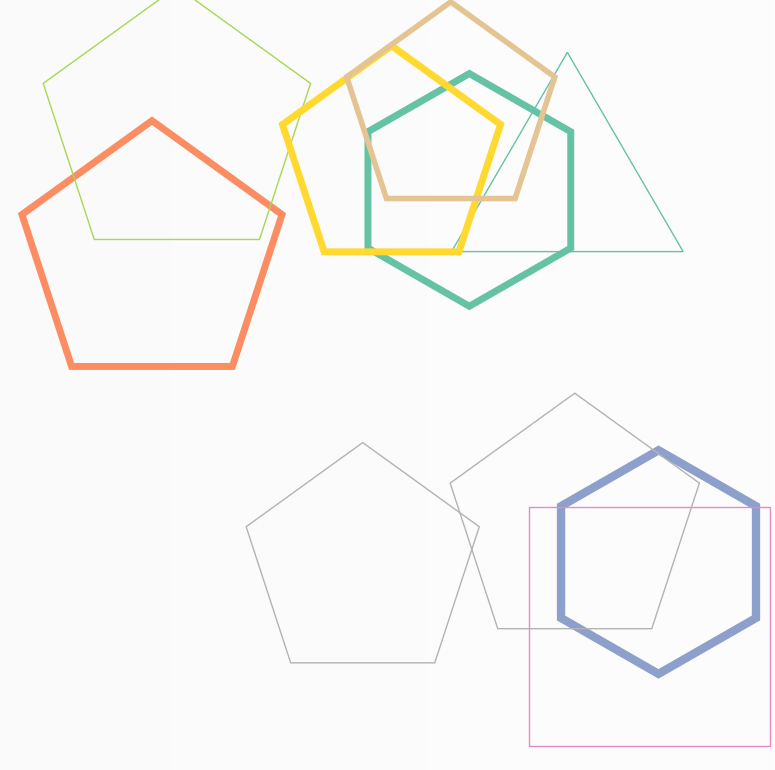[{"shape": "triangle", "thickness": 0.5, "radius": 0.86, "center": [0.732, 0.76]}, {"shape": "hexagon", "thickness": 2.5, "radius": 0.76, "center": [0.606, 0.753]}, {"shape": "pentagon", "thickness": 2.5, "radius": 0.88, "center": [0.196, 0.667]}, {"shape": "hexagon", "thickness": 3, "radius": 0.73, "center": [0.85, 0.27]}, {"shape": "square", "thickness": 0.5, "radius": 0.78, "center": [0.838, 0.187]}, {"shape": "pentagon", "thickness": 0.5, "radius": 0.91, "center": [0.228, 0.836]}, {"shape": "pentagon", "thickness": 2.5, "radius": 0.74, "center": [0.505, 0.793]}, {"shape": "pentagon", "thickness": 2, "radius": 0.71, "center": [0.582, 0.856]}, {"shape": "pentagon", "thickness": 0.5, "radius": 0.79, "center": [0.468, 0.267]}, {"shape": "pentagon", "thickness": 0.5, "radius": 0.85, "center": [0.742, 0.32]}]